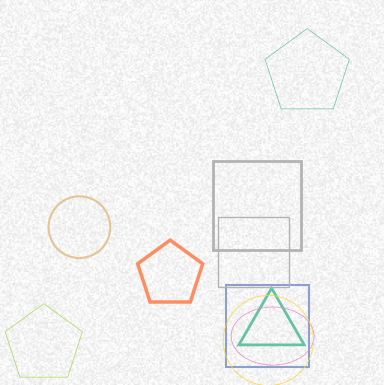[{"shape": "pentagon", "thickness": 0.5, "radius": 0.58, "center": [0.798, 0.81]}, {"shape": "triangle", "thickness": 2, "radius": 0.49, "center": [0.705, 0.153]}, {"shape": "pentagon", "thickness": 2.5, "radius": 0.44, "center": [0.442, 0.287]}, {"shape": "square", "thickness": 1.5, "radius": 0.54, "center": [0.695, 0.153]}, {"shape": "oval", "thickness": 0.5, "radius": 0.54, "center": [0.708, 0.127]}, {"shape": "pentagon", "thickness": 0.5, "radius": 0.53, "center": [0.114, 0.106]}, {"shape": "circle", "thickness": 0.5, "radius": 0.59, "center": [0.697, 0.116]}, {"shape": "circle", "thickness": 1.5, "radius": 0.4, "center": [0.206, 0.41]}, {"shape": "square", "thickness": 1, "radius": 0.46, "center": [0.659, 0.345]}, {"shape": "square", "thickness": 2, "radius": 0.57, "center": [0.668, 0.467]}]